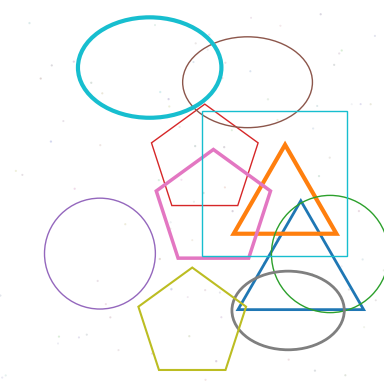[{"shape": "triangle", "thickness": 2, "radius": 0.94, "center": [0.781, 0.29]}, {"shape": "triangle", "thickness": 3, "radius": 0.77, "center": [0.74, 0.47]}, {"shape": "circle", "thickness": 1, "radius": 0.76, "center": [0.857, 0.34]}, {"shape": "pentagon", "thickness": 1, "radius": 0.73, "center": [0.532, 0.584]}, {"shape": "circle", "thickness": 1, "radius": 0.72, "center": [0.26, 0.341]}, {"shape": "oval", "thickness": 1, "radius": 0.84, "center": [0.643, 0.786]}, {"shape": "pentagon", "thickness": 2.5, "radius": 0.78, "center": [0.554, 0.456]}, {"shape": "oval", "thickness": 2, "radius": 0.73, "center": [0.748, 0.194]}, {"shape": "pentagon", "thickness": 1.5, "radius": 0.74, "center": [0.499, 0.158]}, {"shape": "oval", "thickness": 3, "radius": 0.93, "center": [0.389, 0.825]}, {"shape": "square", "thickness": 1, "radius": 0.94, "center": [0.713, 0.523]}]